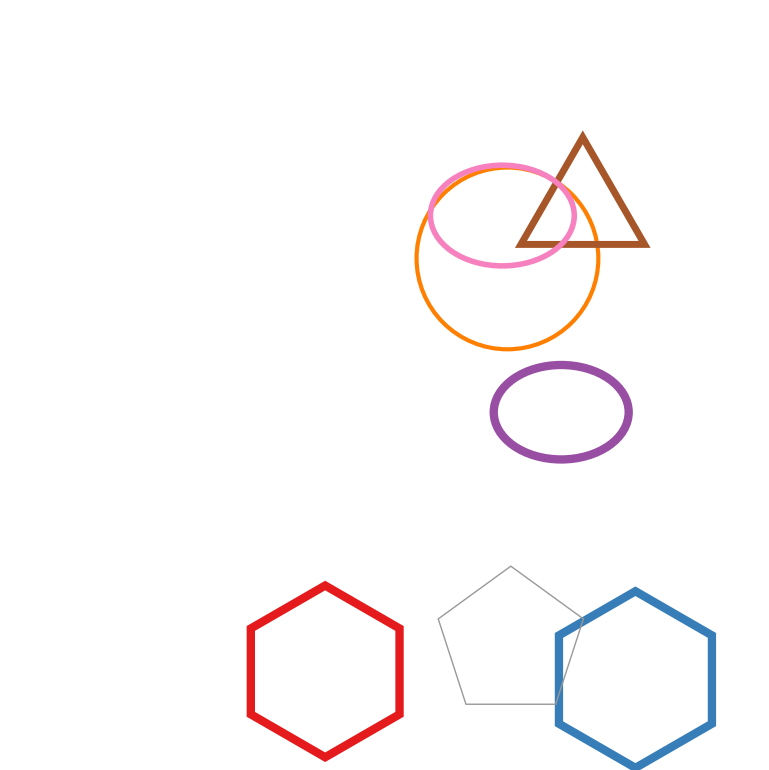[{"shape": "hexagon", "thickness": 3, "radius": 0.56, "center": [0.422, 0.128]}, {"shape": "hexagon", "thickness": 3, "radius": 0.57, "center": [0.825, 0.117]}, {"shape": "oval", "thickness": 3, "radius": 0.44, "center": [0.729, 0.465]}, {"shape": "circle", "thickness": 1.5, "radius": 0.59, "center": [0.659, 0.664]}, {"shape": "triangle", "thickness": 2.5, "radius": 0.46, "center": [0.757, 0.729]}, {"shape": "oval", "thickness": 2, "radius": 0.47, "center": [0.652, 0.72]}, {"shape": "pentagon", "thickness": 0.5, "radius": 0.5, "center": [0.663, 0.166]}]